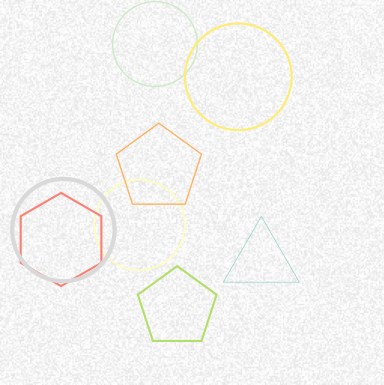[{"shape": "triangle", "thickness": 0.5, "radius": 0.57, "center": [0.679, 0.324]}, {"shape": "circle", "thickness": 1, "radius": 0.59, "center": [0.362, 0.416]}, {"shape": "hexagon", "thickness": 1.5, "radius": 0.6, "center": [0.159, 0.378]}, {"shape": "pentagon", "thickness": 1, "radius": 0.58, "center": [0.413, 0.564]}, {"shape": "pentagon", "thickness": 1.5, "radius": 0.54, "center": [0.46, 0.201]}, {"shape": "circle", "thickness": 3, "radius": 0.66, "center": [0.165, 0.403]}, {"shape": "circle", "thickness": 1, "radius": 0.55, "center": [0.403, 0.886]}, {"shape": "circle", "thickness": 1.5, "radius": 0.69, "center": [0.619, 0.8]}]